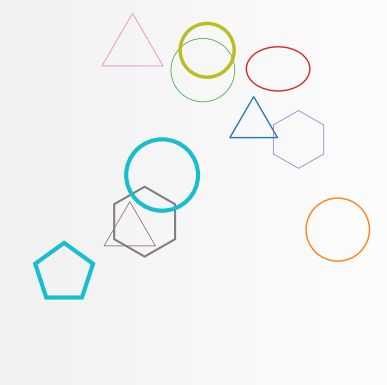[{"shape": "triangle", "thickness": 1, "radius": 0.35, "center": [0.655, 0.678]}, {"shape": "circle", "thickness": 1, "radius": 0.41, "center": [0.872, 0.404]}, {"shape": "circle", "thickness": 0.5, "radius": 0.41, "center": [0.524, 0.818]}, {"shape": "oval", "thickness": 1, "radius": 0.41, "center": [0.718, 0.821]}, {"shape": "hexagon", "thickness": 0.5, "radius": 0.38, "center": [0.77, 0.638]}, {"shape": "triangle", "thickness": 0.5, "radius": 0.38, "center": [0.335, 0.4]}, {"shape": "triangle", "thickness": 0.5, "radius": 0.46, "center": [0.342, 0.874]}, {"shape": "hexagon", "thickness": 1.5, "radius": 0.45, "center": [0.373, 0.424]}, {"shape": "circle", "thickness": 2.5, "radius": 0.35, "center": [0.535, 0.869]}, {"shape": "circle", "thickness": 3, "radius": 0.46, "center": [0.418, 0.545]}, {"shape": "pentagon", "thickness": 3, "radius": 0.39, "center": [0.165, 0.291]}]